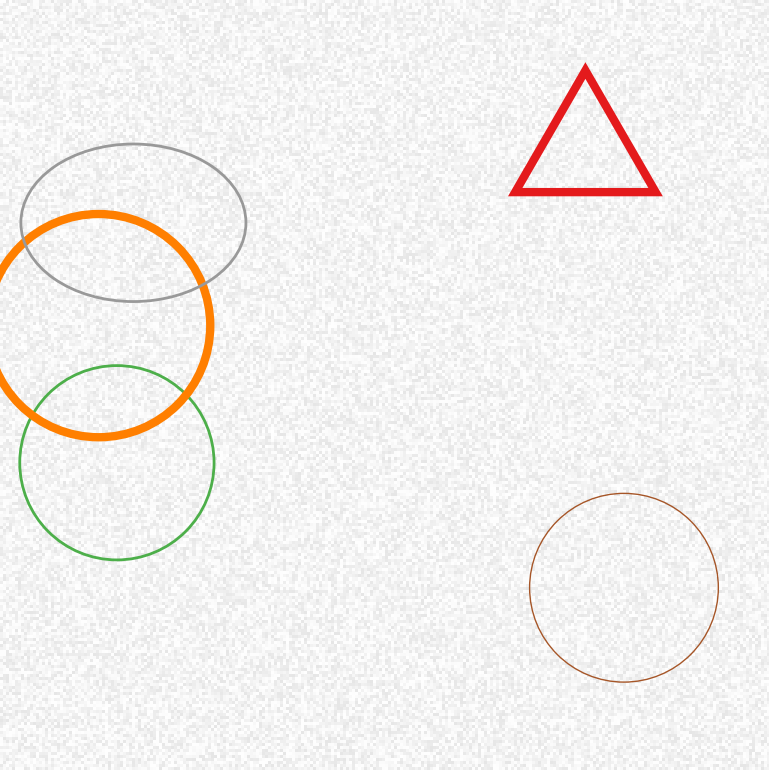[{"shape": "triangle", "thickness": 3, "radius": 0.53, "center": [0.76, 0.803]}, {"shape": "circle", "thickness": 1, "radius": 0.63, "center": [0.152, 0.399]}, {"shape": "circle", "thickness": 3, "radius": 0.72, "center": [0.128, 0.577]}, {"shape": "circle", "thickness": 0.5, "radius": 0.61, "center": [0.81, 0.237]}, {"shape": "oval", "thickness": 1, "radius": 0.73, "center": [0.173, 0.711]}]